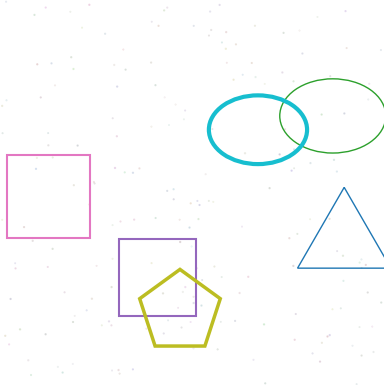[{"shape": "triangle", "thickness": 1, "radius": 0.7, "center": [0.894, 0.373]}, {"shape": "oval", "thickness": 1, "radius": 0.69, "center": [0.864, 0.699]}, {"shape": "square", "thickness": 1.5, "radius": 0.5, "center": [0.41, 0.279]}, {"shape": "square", "thickness": 1.5, "radius": 0.54, "center": [0.126, 0.49]}, {"shape": "pentagon", "thickness": 2.5, "radius": 0.55, "center": [0.467, 0.19]}, {"shape": "oval", "thickness": 3, "radius": 0.64, "center": [0.67, 0.663]}]